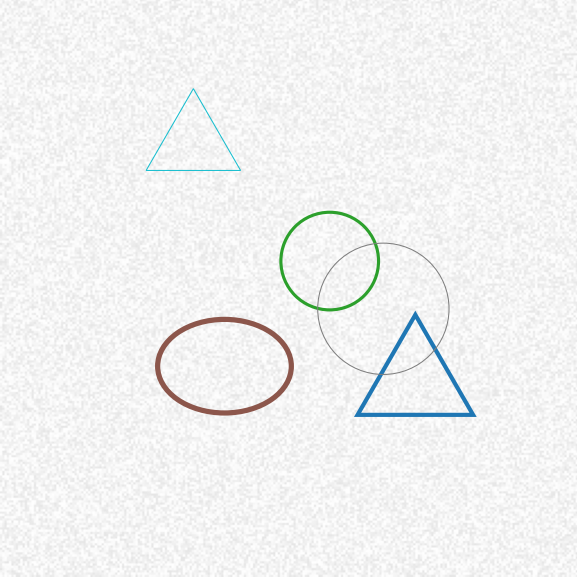[{"shape": "triangle", "thickness": 2, "radius": 0.58, "center": [0.719, 0.339]}, {"shape": "circle", "thickness": 1.5, "radius": 0.42, "center": [0.571, 0.547]}, {"shape": "oval", "thickness": 2.5, "radius": 0.58, "center": [0.389, 0.365]}, {"shape": "circle", "thickness": 0.5, "radius": 0.57, "center": [0.664, 0.464]}, {"shape": "triangle", "thickness": 0.5, "radius": 0.47, "center": [0.335, 0.751]}]